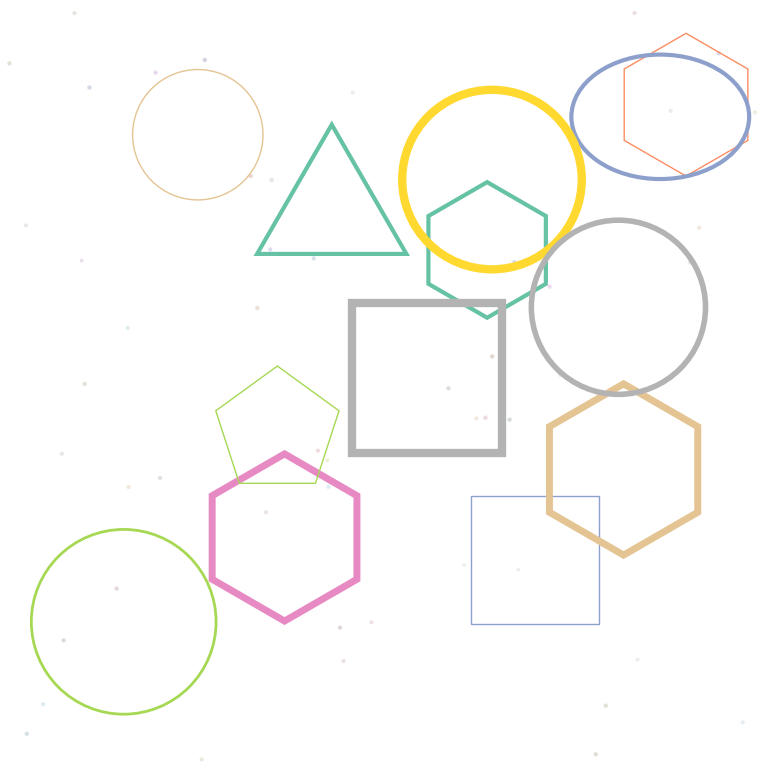[{"shape": "hexagon", "thickness": 1.5, "radius": 0.44, "center": [0.633, 0.675]}, {"shape": "triangle", "thickness": 1.5, "radius": 0.56, "center": [0.431, 0.726]}, {"shape": "hexagon", "thickness": 0.5, "radius": 0.46, "center": [0.891, 0.864]}, {"shape": "square", "thickness": 0.5, "radius": 0.42, "center": [0.695, 0.273]}, {"shape": "oval", "thickness": 1.5, "radius": 0.58, "center": [0.857, 0.848]}, {"shape": "hexagon", "thickness": 2.5, "radius": 0.54, "center": [0.37, 0.302]}, {"shape": "pentagon", "thickness": 0.5, "radius": 0.42, "center": [0.36, 0.44]}, {"shape": "circle", "thickness": 1, "radius": 0.6, "center": [0.161, 0.192]}, {"shape": "circle", "thickness": 3, "radius": 0.58, "center": [0.639, 0.767]}, {"shape": "hexagon", "thickness": 2.5, "radius": 0.56, "center": [0.81, 0.39]}, {"shape": "circle", "thickness": 0.5, "radius": 0.42, "center": [0.257, 0.825]}, {"shape": "circle", "thickness": 2, "radius": 0.57, "center": [0.803, 0.601]}, {"shape": "square", "thickness": 3, "radius": 0.49, "center": [0.555, 0.509]}]